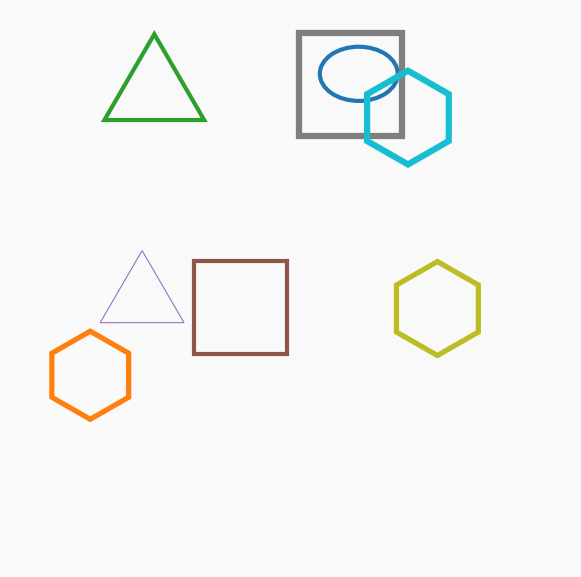[{"shape": "oval", "thickness": 2, "radius": 0.34, "center": [0.617, 0.871]}, {"shape": "hexagon", "thickness": 2.5, "radius": 0.38, "center": [0.155, 0.349]}, {"shape": "triangle", "thickness": 2, "radius": 0.5, "center": [0.265, 0.841]}, {"shape": "triangle", "thickness": 0.5, "radius": 0.42, "center": [0.244, 0.482]}, {"shape": "square", "thickness": 2, "radius": 0.4, "center": [0.414, 0.466]}, {"shape": "square", "thickness": 3, "radius": 0.44, "center": [0.603, 0.853]}, {"shape": "hexagon", "thickness": 2.5, "radius": 0.41, "center": [0.753, 0.465]}, {"shape": "hexagon", "thickness": 3, "radius": 0.41, "center": [0.702, 0.796]}]